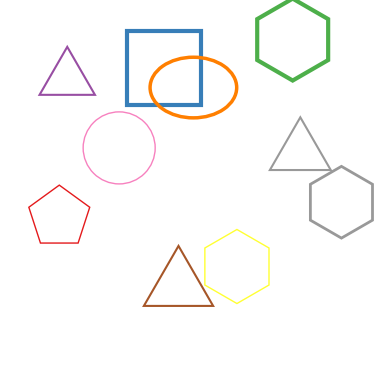[{"shape": "pentagon", "thickness": 1, "radius": 0.42, "center": [0.154, 0.436]}, {"shape": "square", "thickness": 3, "radius": 0.48, "center": [0.426, 0.824]}, {"shape": "hexagon", "thickness": 3, "radius": 0.53, "center": [0.76, 0.897]}, {"shape": "triangle", "thickness": 1.5, "radius": 0.42, "center": [0.175, 0.795]}, {"shape": "oval", "thickness": 2.5, "radius": 0.56, "center": [0.502, 0.773]}, {"shape": "hexagon", "thickness": 1, "radius": 0.48, "center": [0.615, 0.308]}, {"shape": "triangle", "thickness": 1.5, "radius": 0.52, "center": [0.464, 0.257]}, {"shape": "circle", "thickness": 1, "radius": 0.47, "center": [0.31, 0.616]}, {"shape": "triangle", "thickness": 1.5, "radius": 0.46, "center": [0.78, 0.604]}, {"shape": "hexagon", "thickness": 2, "radius": 0.47, "center": [0.887, 0.475]}]